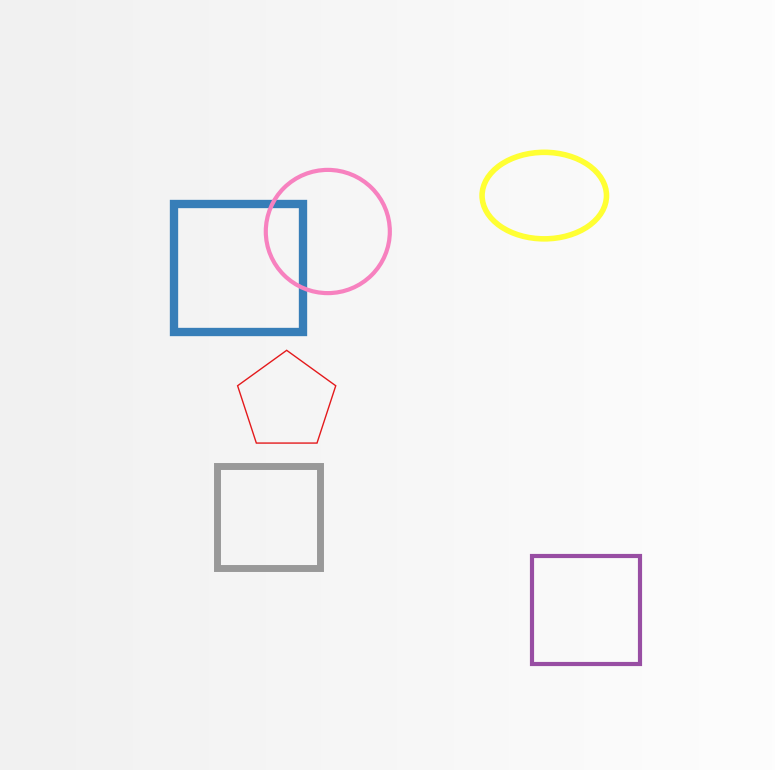[{"shape": "pentagon", "thickness": 0.5, "radius": 0.33, "center": [0.37, 0.478]}, {"shape": "square", "thickness": 3, "radius": 0.42, "center": [0.308, 0.652]}, {"shape": "square", "thickness": 1.5, "radius": 0.35, "center": [0.756, 0.208]}, {"shape": "oval", "thickness": 2, "radius": 0.4, "center": [0.702, 0.746]}, {"shape": "circle", "thickness": 1.5, "radius": 0.4, "center": [0.423, 0.699]}, {"shape": "square", "thickness": 2.5, "radius": 0.33, "center": [0.347, 0.329]}]